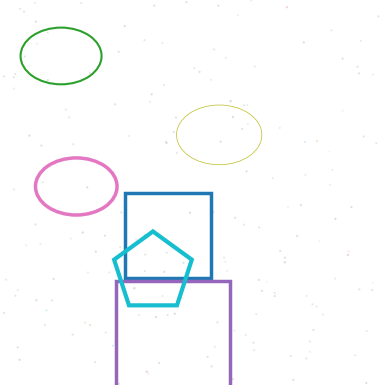[{"shape": "square", "thickness": 2.5, "radius": 0.55, "center": [0.436, 0.388]}, {"shape": "oval", "thickness": 1.5, "radius": 0.53, "center": [0.159, 0.855]}, {"shape": "square", "thickness": 2.5, "radius": 0.74, "center": [0.45, 0.121]}, {"shape": "oval", "thickness": 2.5, "radius": 0.53, "center": [0.198, 0.516]}, {"shape": "oval", "thickness": 0.5, "radius": 0.55, "center": [0.569, 0.65]}, {"shape": "pentagon", "thickness": 3, "radius": 0.53, "center": [0.397, 0.293]}]